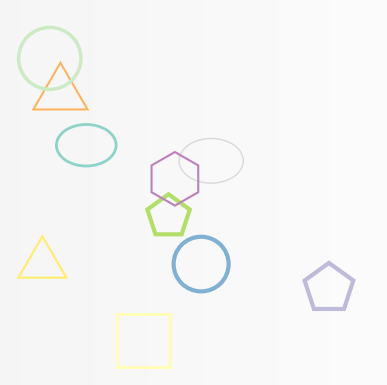[{"shape": "oval", "thickness": 2, "radius": 0.39, "center": [0.223, 0.623]}, {"shape": "square", "thickness": 2, "radius": 0.34, "center": [0.37, 0.115]}, {"shape": "pentagon", "thickness": 3, "radius": 0.33, "center": [0.849, 0.251]}, {"shape": "circle", "thickness": 3, "radius": 0.35, "center": [0.519, 0.314]}, {"shape": "triangle", "thickness": 1.5, "radius": 0.4, "center": [0.156, 0.756]}, {"shape": "pentagon", "thickness": 3, "radius": 0.29, "center": [0.435, 0.438]}, {"shape": "oval", "thickness": 1, "radius": 0.41, "center": [0.545, 0.582]}, {"shape": "hexagon", "thickness": 1.5, "radius": 0.35, "center": [0.451, 0.536]}, {"shape": "circle", "thickness": 2.5, "radius": 0.4, "center": [0.128, 0.848]}, {"shape": "triangle", "thickness": 1.5, "radius": 0.36, "center": [0.109, 0.315]}]